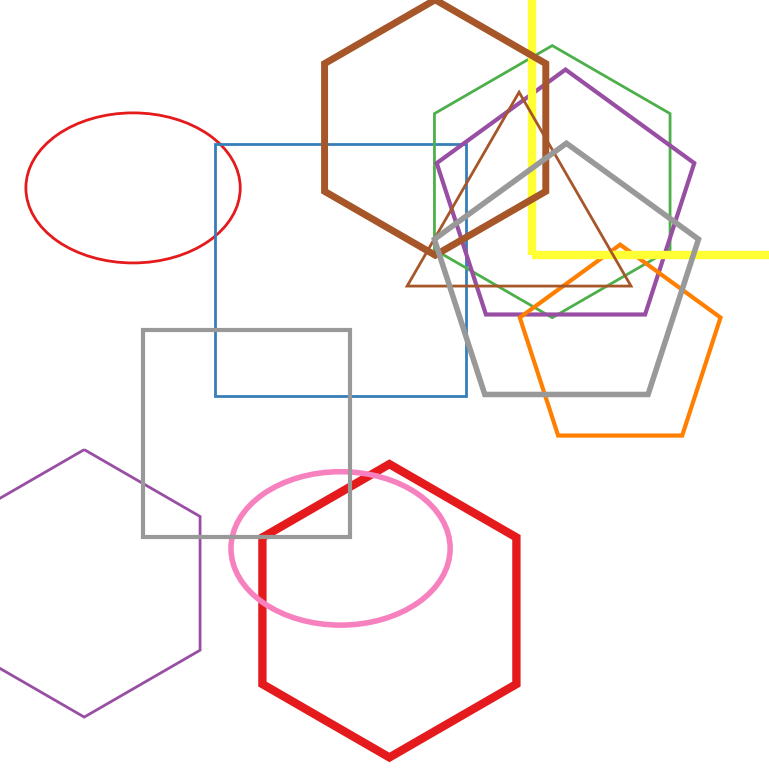[{"shape": "hexagon", "thickness": 3, "radius": 0.95, "center": [0.506, 0.207]}, {"shape": "oval", "thickness": 1, "radius": 0.7, "center": [0.173, 0.756]}, {"shape": "square", "thickness": 1, "radius": 0.82, "center": [0.442, 0.65]}, {"shape": "hexagon", "thickness": 1, "radius": 0.88, "center": [0.717, 0.764]}, {"shape": "pentagon", "thickness": 1.5, "radius": 0.88, "center": [0.734, 0.734]}, {"shape": "hexagon", "thickness": 1, "radius": 0.87, "center": [0.109, 0.242]}, {"shape": "pentagon", "thickness": 1.5, "radius": 0.69, "center": [0.805, 0.545]}, {"shape": "square", "thickness": 3, "radius": 0.85, "center": [0.862, 0.839]}, {"shape": "hexagon", "thickness": 2.5, "radius": 0.83, "center": [0.565, 0.834]}, {"shape": "triangle", "thickness": 1, "radius": 0.84, "center": [0.674, 0.712]}, {"shape": "oval", "thickness": 2, "radius": 0.71, "center": [0.442, 0.288]}, {"shape": "pentagon", "thickness": 2, "radius": 0.9, "center": [0.736, 0.634]}, {"shape": "square", "thickness": 1.5, "radius": 0.67, "center": [0.32, 0.437]}]